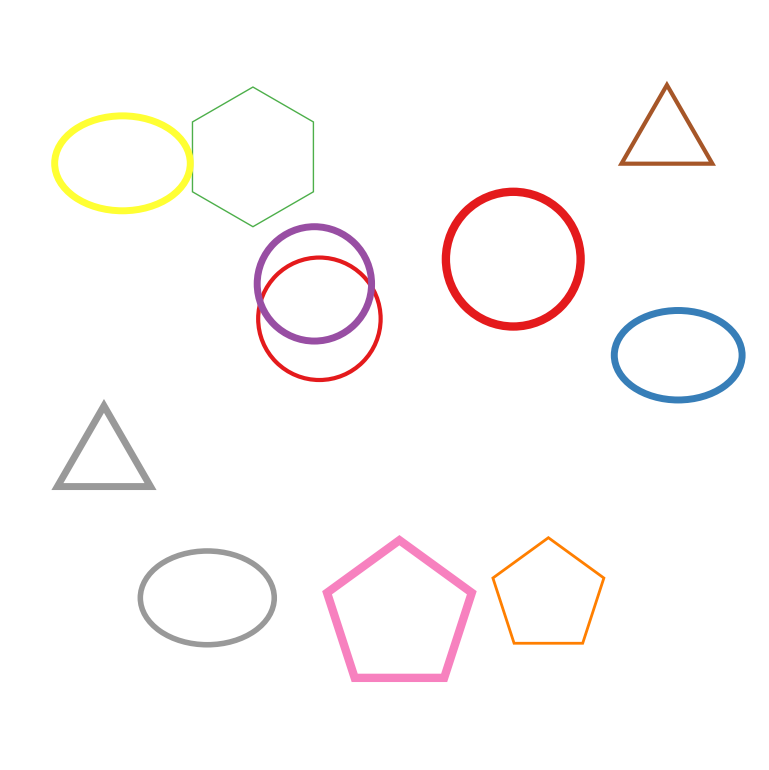[{"shape": "circle", "thickness": 1.5, "radius": 0.4, "center": [0.415, 0.586]}, {"shape": "circle", "thickness": 3, "radius": 0.44, "center": [0.667, 0.663]}, {"shape": "oval", "thickness": 2.5, "radius": 0.42, "center": [0.881, 0.539]}, {"shape": "hexagon", "thickness": 0.5, "radius": 0.45, "center": [0.328, 0.796]}, {"shape": "circle", "thickness": 2.5, "radius": 0.37, "center": [0.408, 0.631]}, {"shape": "pentagon", "thickness": 1, "radius": 0.38, "center": [0.712, 0.226]}, {"shape": "oval", "thickness": 2.5, "radius": 0.44, "center": [0.159, 0.788]}, {"shape": "triangle", "thickness": 1.5, "radius": 0.34, "center": [0.866, 0.821]}, {"shape": "pentagon", "thickness": 3, "radius": 0.49, "center": [0.519, 0.2]}, {"shape": "triangle", "thickness": 2.5, "radius": 0.35, "center": [0.135, 0.403]}, {"shape": "oval", "thickness": 2, "radius": 0.43, "center": [0.269, 0.224]}]